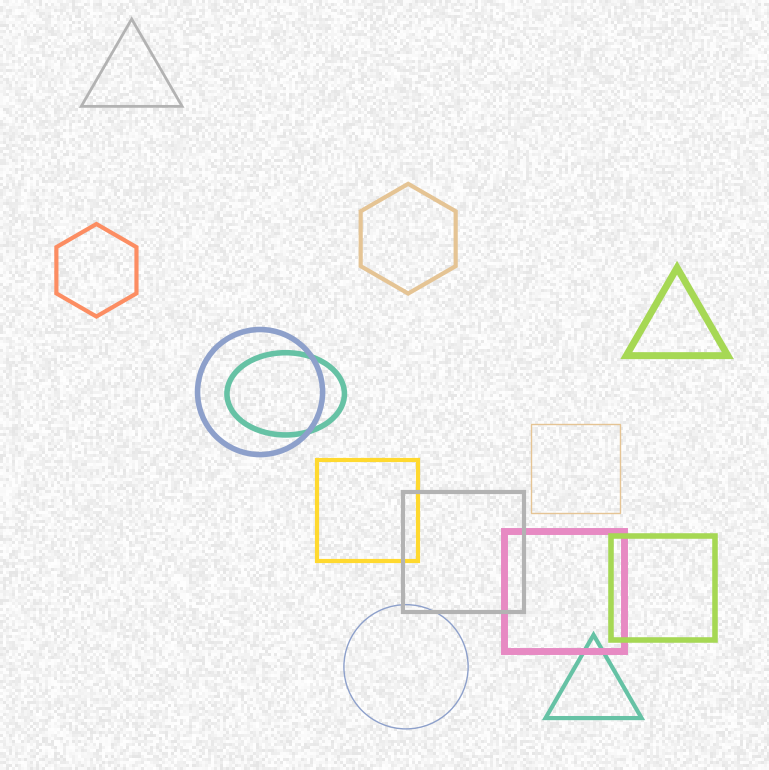[{"shape": "triangle", "thickness": 1.5, "radius": 0.36, "center": [0.771, 0.103]}, {"shape": "oval", "thickness": 2, "radius": 0.38, "center": [0.371, 0.489]}, {"shape": "hexagon", "thickness": 1.5, "radius": 0.3, "center": [0.125, 0.649]}, {"shape": "circle", "thickness": 2, "radius": 0.41, "center": [0.338, 0.491]}, {"shape": "circle", "thickness": 0.5, "radius": 0.4, "center": [0.527, 0.134]}, {"shape": "square", "thickness": 2.5, "radius": 0.39, "center": [0.733, 0.232]}, {"shape": "triangle", "thickness": 2.5, "radius": 0.38, "center": [0.879, 0.576]}, {"shape": "square", "thickness": 2, "radius": 0.34, "center": [0.862, 0.237]}, {"shape": "square", "thickness": 1.5, "radius": 0.33, "center": [0.477, 0.337]}, {"shape": "hexagon", "thickness": 1.5, "radius": 0.36, "center": [0.53, 0.69]}, {"shape": "square", "thickness": 0.5, "radius": 0.29, "center": [0.747, 0.391]}, {"shape": "triangle", "thickness": 1, "radius": 0.38, "center": [0.171, 0.9]}, {"shape": "square", "thickness": 1.5, "radius": 0.39, "center": [0.602, 0.283]}]